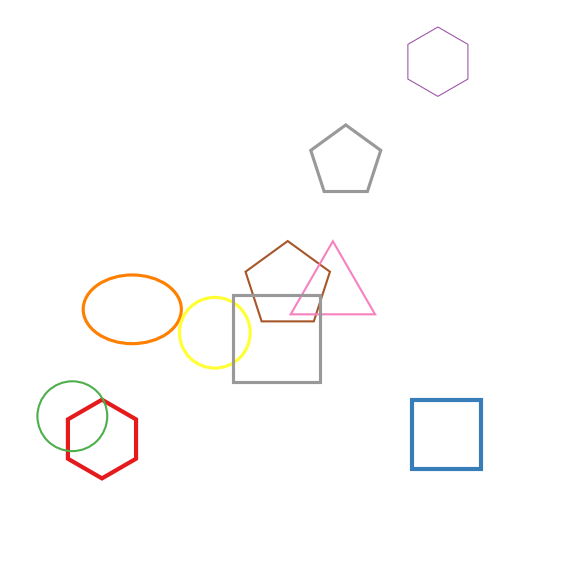[{"shape": "hexagon", "thickness": 2, "radius": 0.34, "center": [0.177, 0.239]}, {"shape": "square", "thickness": 2, "radius": 0.3, "center": [0.773, 0.246]}, {"shape": "circle", "thickness": 1, "radius": 0.3, "center": [0.125, 0.278]}, {"shape": "hexagon", "thickness": 0.5, "radius": 0.3, "center": [0.758, 0.892]}, {"shape": "oval", "thickness": 1.5, "radius": 0.42, "center": [0.229, 0.464]}, {"shape": "circle", "thickness": 1.5, "radius": 0.31, "center": [0.372, 0.423]}, {"shape": "pentagon", "thickness": 1, "radius": 0.38, "center": [0.498, 0.505]}, {"shape": "triangle", "thickness": 1, "radius": 0.42, "center": [0.576, 0.497]}, {"shape": "pentagon", "thickness": 1.5, "radius": 0.32, "center": [0.599, 0.719]}, {"shape": "square", "thickness": 1.5, "radius": 0.37, "center": [0.479, 0.413]}]